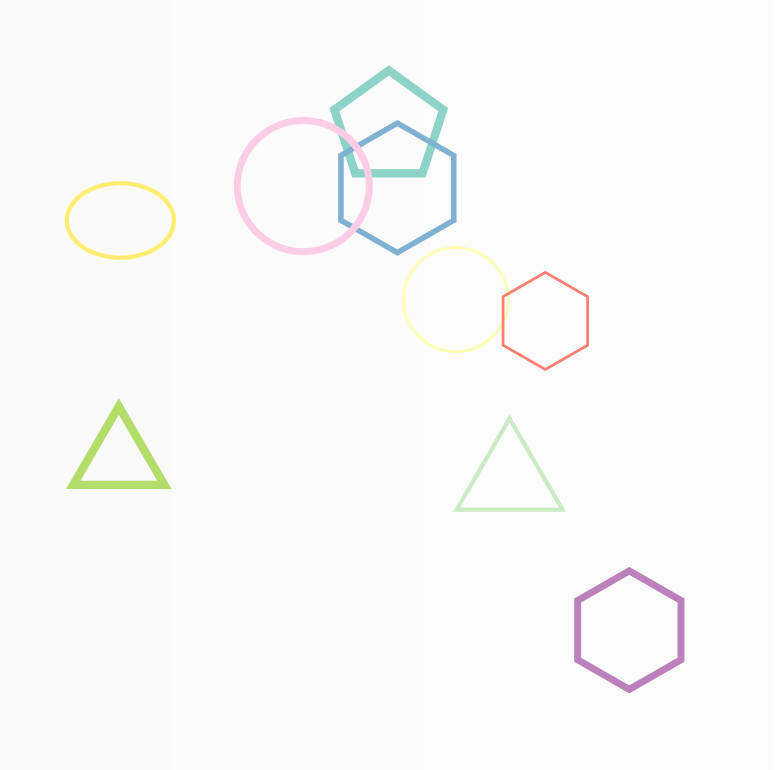[{"shape": "pentagon", "thickness": 3, "radius": 0.37, "center": [0.502, 0.835]}, {"shape": "circle", "thickness": 1, "radius": 0.34, "center": [0.588, 0.611]}, {"shape": "hexagon", "thickness": 1, "radius": 0.32, "center": [0.704, 0.583]}, {"shape": "hexagon", "thickness": 2, "radius": 0.42, "center": [0.513, 0.756]}, {"shape": "triangle", "thickness": 3, "radius": 0.34, "center": [0.153, 0.404]}, {"shape": "circle", "thickness": 2.5, "radius": 0.43, "center": [0.391, 0.758]}, {"shape": "hexagon", "thickness": 2.5, "radius": 0.38, "center": [0.812, 0.182]}, {"shape": "triangle", "thickness": 1.5, "radius": 0.39, "center": [0.657, 0.377]}, {"shape": "oval", "thickness": 1.5, "radius": 0.35, "center": [0.155, 0.714]}]